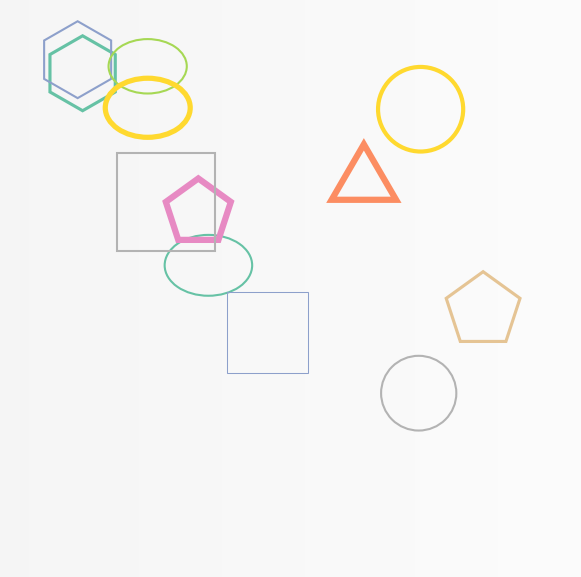[{"shape": "oval", "thickness": 1, "radius": 0.38, "center": [0.359, 0.54]}, {"shape": "hexagon", "thickness": 1.5, "radius": 0.32, "center": [0.142, 0.872]}, {"shape": "triangle", "thickness": 3, "radius": 0.32, "center": [0.626, 0.685]}, {"shape": "hexagon", "thickness": 1, "radius": 0.33, "center": [0.134, 0.896]}, {"shape": "square", "thickness": 0.5, "radius": 0.35, "center": [0.46, 0.423]}, {"shape": "pentagon", "thickness": 3, "radius": 0.29, "center": [0.341, 0.631]}, {"shape": "oval", "thickness": 1, "radius": 0.34, "center": [0.254, 0.884]}, {"shape": "oval", "thickness": 2.5, "radius": 0.37, "center": [0.254, 0.813]}, {"shape": "circle", "thickness": 2, "radius": 0.37, "center": [0.724, 0.81]}, {"shape": "pentagon", "thickness": 1.5, "radius": 0.33, "center": [0.831, 0.462]}, {"shape": "circle", "thickness": 1, "radius": 0.32, "center": [0.72, 0.318]}, {"shape": "square", "thickness": 1, "radius": 0.42, "center": [0.286, 0.65]}]